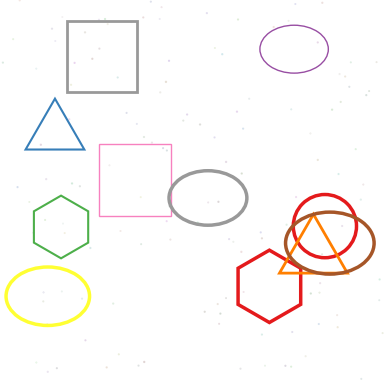[{"shape": "hexagon", "thickness": 2.5, "radius": 0.47, "center": [0.7, 0.256]}, {"shape": "circle", "thickness": 2.5, "radius": 0.41, "center": [0.844, 0.413]}, {"shape": "triangle", "thickness": 1.5, "radius": 0.44, "center": [0.143, 0.656]}, {"shape": "hexagon", "thickness": 1.5, "radius": 0.41, "center": [0.159, 0.41]}, {"shape": "oval", "thickness": 1, "radius": 0.44, "center": [0.764, 0.872]}, {"shape": "triangle", "thickness": 2, "radius": 0.51, "center": [0.814, 0.342]}, {"shape": "oval", "thickness": 2.5, "radius": 0.54, "center": [0.124, 0.231]}, {"shape": "oval", "thickness": 2.5, "radius": 0.57, "center": [0.857, 0.369]}, {"shape": "square", "thickness": 1, "radius": 0.47, "center": [0.35, 0.532]}, {"shape": "oval", "thickness": 2.5, "radius": 0.51, "center": [0.54, 0.486]}, {"shape": "square", "thickness": 2, "radius": 0.46, "center": [0.264, 0.853]}]